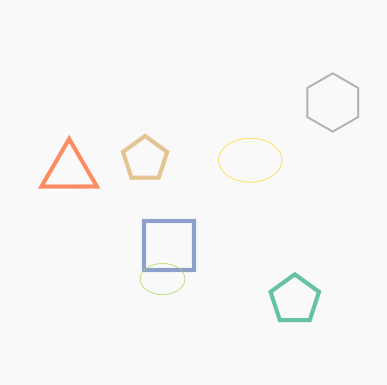[{"shape": "pentagon", "thickness": 3, "radius": 0.33, "center": [0.761, 0.222]}, {"shape": "triangle", "thickness": 3, "radius": 0.41, "center": [0.178, 0.557]}, {"shape": "square", "thickness": 3, "radius": 0.32, "center": [0.436, 0.363]}, {"shape": "oval", "thickness": 0.5, "radius": 0.29, "center": [0.42, 0.275]}, {"shape": "oval", "thickness": 0.5, "radius": 0.41, "center": [0.646, 0.584]}, {"shape": "pentagon", "thickness": 3, "radius": 0.3, "center": [0.374, 0.587]}, {"shape": "hexagon", "thickness": 1.5, "radius": 0.38, "center": [0.859, 0.734]}]